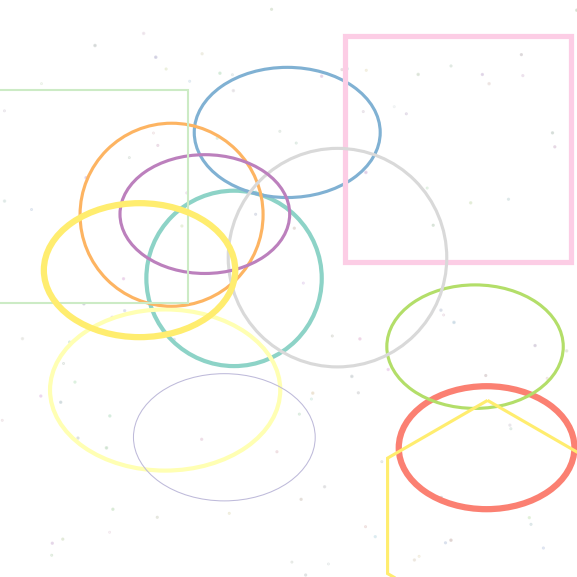[{"shape": "circle", "thickness": 2, "radius": 0.76, "center": [0.405, 0.517]}, {"shape": "oval", "thickness": 2, "radius": 1.0, "center": [0.286, 0.324]}, {"shape": "oval", "thickness": 0.5, "radius": 0.79, "center": [0.388, 0.242]}, {"shape": "oval", "thickness": 3, "radius": 0.76, "center": [0.843, 0.224]}, {"shape": "oval", "thickness": 1.5, "radius": 0.81, "center": [0.497, 0.77]}, {"shape": "circle", "thickness": 1.5, "radius": 0.79, "center": [0.297, 0.627]}, {"shape": "oval", "thickness": 1.5, "radius": 0.76, "center": [0.823, 0.399]}, {"shape": "square", "thickness": 2.5, "radius": 0.98, "center": [0.793, 0.741]}, {"shape": "circle", "thickness": 1.5, "radius": 0.95, "center": [0.584, 0.553]}, {"shape": "oval", "thickness": 1.5, "radius": 0.73, "center": [0.355, 0.628]}, {"shape": "square", "thickness": 1, "radius": 0.92, "center": [0.142, 0.659]}, {"shape": "hexagon", "thickness": 1.5, "radius": 1.0, "center": [0.844, 0.106]}, {"shape": "oval", "thickness": 3, "radius": 0.83, "center": [0.242, 0.531]}]